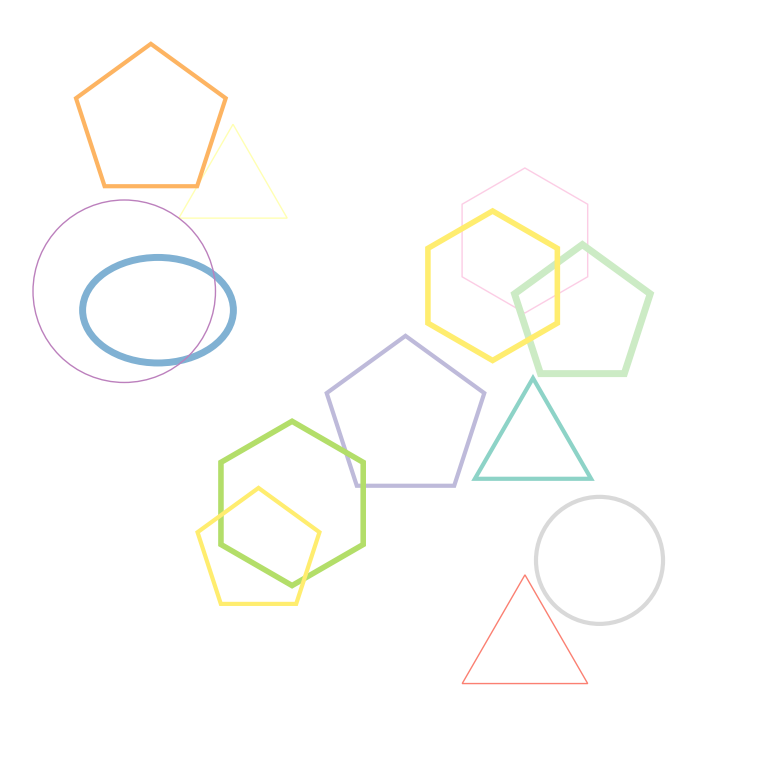[{"shape": "triangle", "thickness": 1.5, "radius": 0.44, "center": [0.692, 0.422]}, {"shape": "triangle", "thickness": 0.5, "radius": 0.41, "center": [0.303, 0.757]}, {"shape": "pentagon", "thickness": 1.5, "radius": 0.54, "center": [0.527, 0.456]}, {"shape": "triangle", "thickness": 0.5, "radius": 0.47, "center": [0.682, 0.159]}, {"shape": "oval", "thickness": 2.5, "radius": 0.49, "center": [0.205, 0.597]}, {"shape": "pentagon", "thickness": 1.5, "radius": 0.51, "center": [0.196, 0.841]}, {"shape": "hexagon", "thickness": 2, "radius": 0.53, "center": [0.379, 0.346]}, {"shape": "hexagon", "thickness": 0.5, "radius": 0.47, "center": [0.682, 0.688]}, {"shape": "circle", "thickness": 1.5, "radius": 0.41, "center": [0.779, 0.272]}, {"shape": "circle", "thickness": 0.5, "radius": 0.59, "center": [0.161, 0.622]}, {"shape": "pentagon", "thickness": 2.5, "radius": 0.46, "center": [0.756, 0.59]}, {"shape": "pentagon", "thickness": 1.5, "radius": 0.42, "center": [0.336, 0.283]}, {"shape": "hexagon", "thickness": 2, "radius": 0.49, "center": [0.64, 0.629]}]